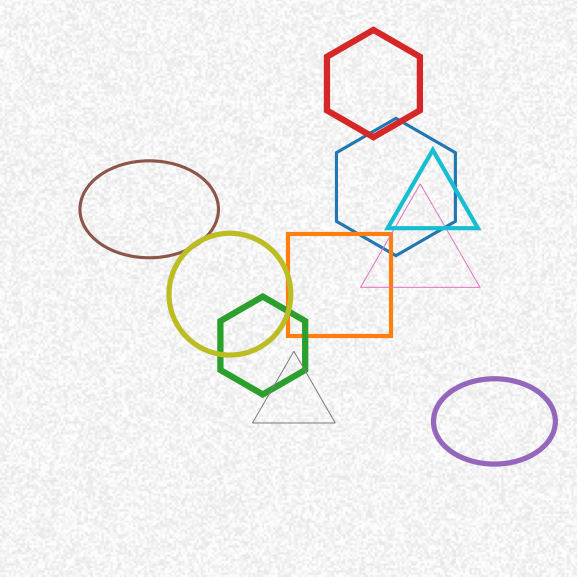[{"shape": "hexagon", "thickness": 1.5, "radius": 0.59, "center": [0.686, 0.675]}, {"shape": "square", "thickness": 2, "radius": 0.44, "center": [0.587, 0.506]}, {"shape": "hexagon", "thickness": 3, "radius": 0.42, "center": [0.455, 0.401]}, {"shape": "hexagon", "thickness": 3, "radius": 0.46, "center": [0.647, 0.854]}, {"shape": "oval", "thickness": 2.5, "radius": 0.53, "center": [0.856, 0.269]}, {"shape": "oval", "thickness": 1.5, "radius": 0.6, "center": [0.258, 0.637]}, {"shape": "triangle", "thickness": 0.5, "radius": 0.6, "center": [0.728, 0.561]}, {"shape": "triangle", "thickness": 0.5, "radius": 0.41, "center": [0.509, 0.308]}, {"shape": "circle", "thickness": 2.5, "radius": 0.53, "center": [0.398, 0.49]}, {"shape": "triangle", "thickness": 2, "radius": 0.45, "center": [0.749, 0.649]}]